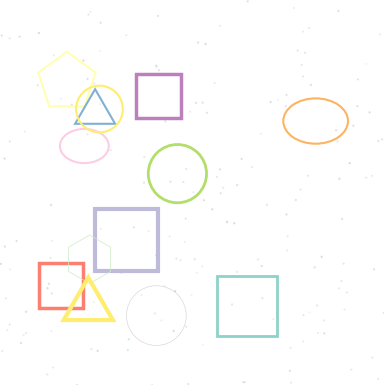[{"shape": "square", "thickness": 2, "radius": 0.39, "center": [0.642, 0.205]}, {"shape": "pentagon", "thickness": 1.5, "radius": 0.39, "center": [0.174, 0.787]}, {"shape": "square", "thickness": 3, "radius": 0.41, "center": [0.329, 0.376]}, {"shape": "square", "thickness": 2.5, "radius": 0.29, "center": [0.158, 0.259]}, {"shape": "triangle", "thickness": 1.5, "radius": 0.3, "center": [0.247, 0.708]}, {"shape": "oval", "thickness": 1.5, "radius": 0.42, "center": [0.82, 0.686]}, {"shape": "circle", "thickness": 2, "radius": 0.38, "center": [0.461, 0.549]}, {"shape": "oval", "thickness": 1.5, "radius": 0.32, "center": [0.219, 0.621]}, {"shape": "circle", "thickness": 0.5, "radius": 0.39, "center": [0.406, 0.18]}, {"shape": "square", "thickness": 2.5, "radius": 0.29, "center": [0.412, 0.75]}, {"shape": "hexagon", "thickness": 0.5, "radius": 0.31, "center": [0.233, 0.326]}, {"shape": "triangle", "thickness": 3, "radius": 0.37, "center": [0.229, 0.206]}, {"shape": "circle", "thickness": 1.5, "radius": 0.3, "center": [0.258, 0.717]}]